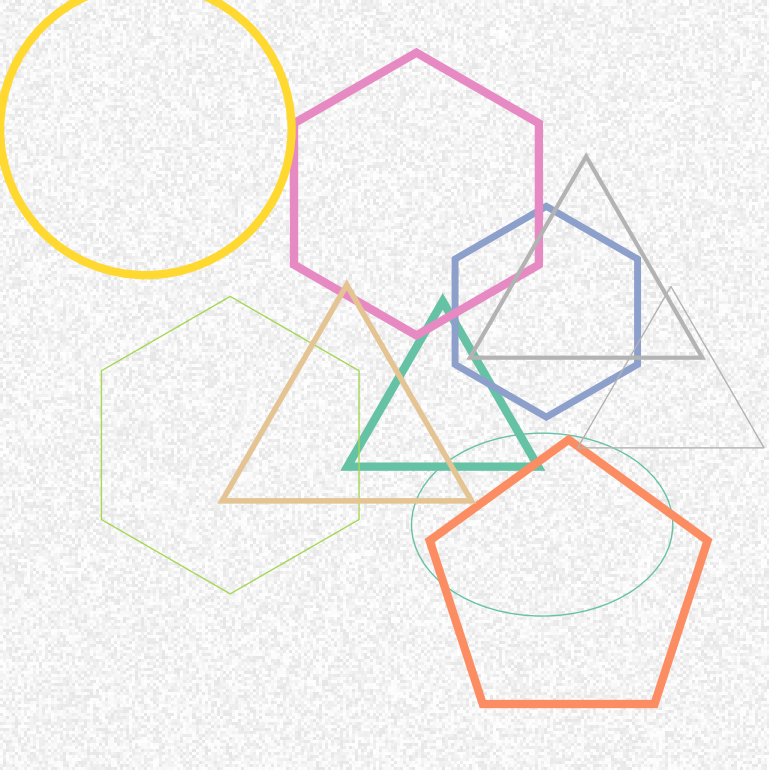[{"shape": "triangle", "thickness": 3, "radius": 0.72, "center": [0.575, 0.465]}, {"shape": "oval", "thickness": 0.5, "radius": 0.85, "center": [0.704, 0.319]}, {"shape": "pentagon", "thickness": 3, "radius": 0.95, "center": [0.739, 0.239]}, {"shape": "hexagon", "thickness": 2.5, "radius": 0.68, "center": [0.71, 0.595]}, {"shape": "hexagon", "thickness": 3, "radius": 0.92, "center": [0.541, 0.748]}, {"shape": "hexagon", "thickness": 0.5, "radius": 0.97, "center": [0.299, 0.422]}, {"shape": "circle", "thickness": 3, "radius": 0.95, "center": [0.189, 0.832]}, {"shape": "triangle", "thickness": 2, "radius": 0.94, "center": [0.45, 0.443]}, {"shape": "triangle", "thickness": 1.5, "radius": 0.87, "center": [0.761, 0.623]}, {"shape": "triangle", "thickness": 0.5, "radius": 0.7, "center": [0.871, 0.488]}]